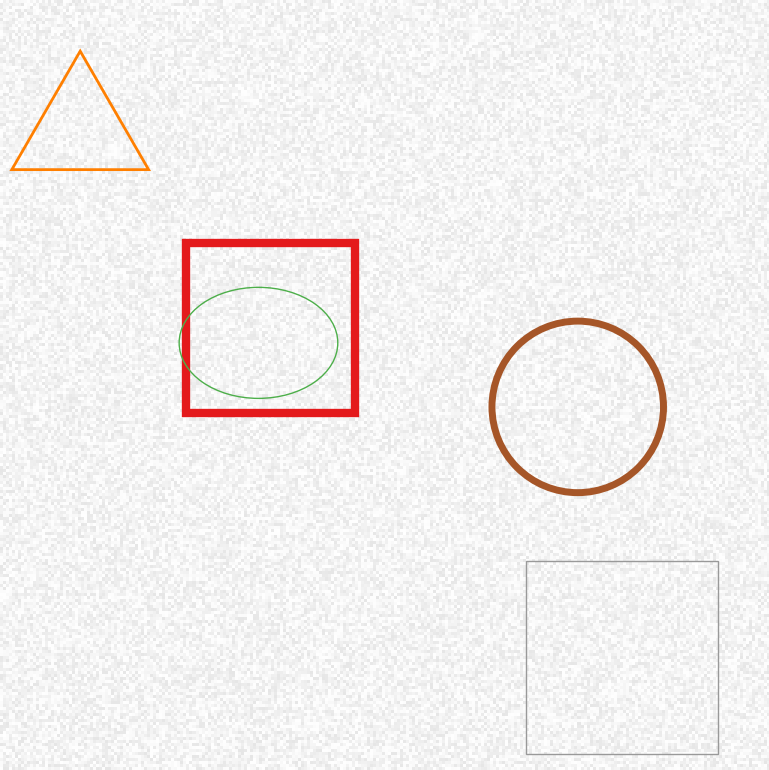[{"shape": "square", "thickness": 3, "radius": 0.55, "center": [0.351, 0.574]}, {"shape": "oval", "thickness": 0.5, "radius": 0.52, "center": [0.336, 0.555]}, {"shape": "triangle", "thickness": 1, "radius": 0.51, "center": [0.104, 0.831]}, {"shape": "circle", "thickness": 2.5, "radius": 0.56, "center": [0.75, 0.472]}, {"shape": "square", "thickness": 0.5, "radius": 0.63, "center": [0.808, 0.146]}]